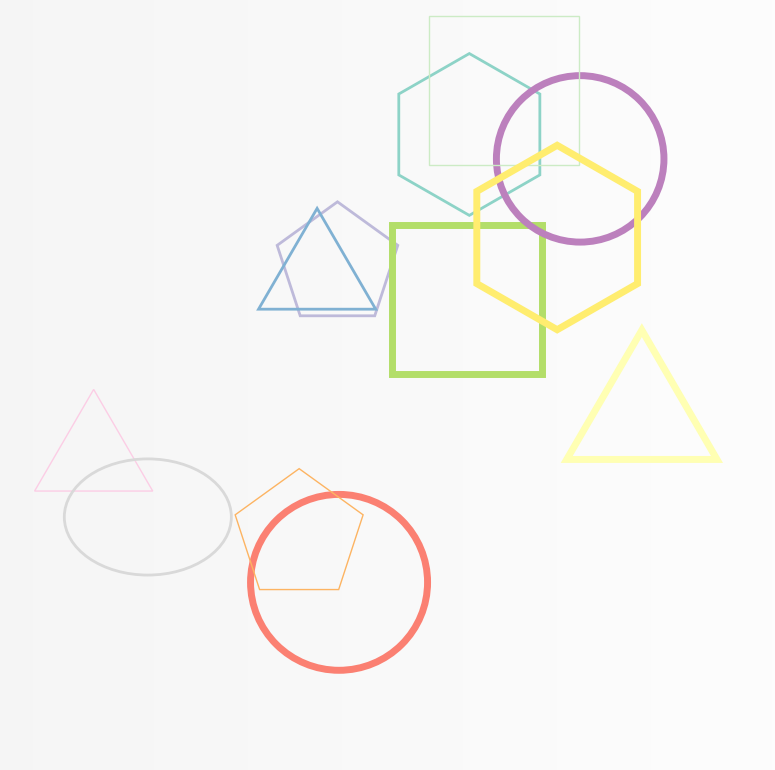[{"shape": "hexagon", "thickness": 1, "radius": 0.53, "center": [0.606, 0.825]}, {"shape": "triangle", "thickness": 2.5, "radius": 0.56, "center": [0.828, 0.459]}, {"shape": "pentagon", "thickness": 1, "radius": 0.41, "center": [0.435, 0.656]}, {"shape": "circle", "thickness": 2.5, "radius": 0.57, "center": [0.437, 0.244]}, {"shape": "triangle", "thickness": 1, "radius": 0.44, "center": [0.409, 0.642]}, {"shape": "pentagon", "thickness": 0.5, "radius": 0.43, "center": [0.386, 0.305]}, {"shape": "square", "thickness": 2.5, "radius": 0.48, "center": [0.602, 0.611]}, {"shape": "triangle", "thickness": 0.5, "radius": 0.44, "center": [0.121, 0.406]}, {"shape": "oval", "thickness": 1, "radius": 0.54, "center": [0.191, 0.329]}, {"shape": "circle", "thickness": 2.5, "radius": 0.54, "center": [0.749, 0.794]}, {"shape": "square", "thickness": 0.5, "radius": 0.48, "center": [0.65, 0.883]}, {"shape": "hexagon", "thickness": 2.5, "radius": 0.6, "center": [0.719, 0.692]}]